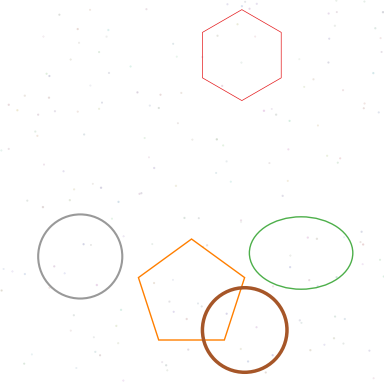[{"shape": "hexagon", "thickness": 0.5, "radius": 0.59, "center": [0.628, 0.857]}, {"shape": "oval", "thickness": 1, "radius": 0.67, "center": [0.782, 0.343]}, {"shape": "pentagon", "thickness": 1, "radius": 0.72, "center": [0.497, 0.234]}, {"shape": "circle", "thickness": 2.5, "radius": 0.55, "center": [0.636, 0.143]}, {"shape": "circle", "thickness": 1.5, "radius": 0.55, "center": [0.208, 0.334]}]